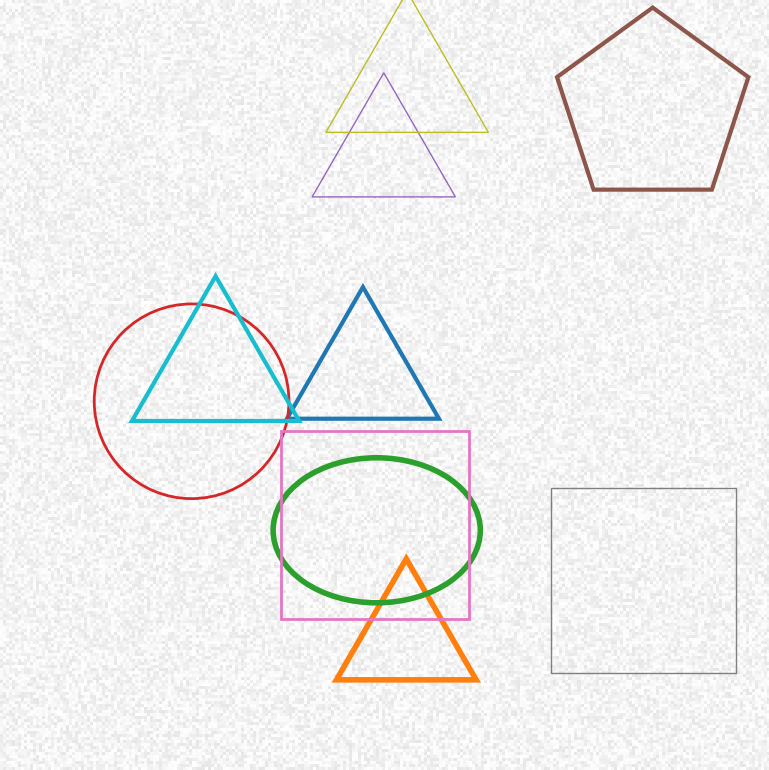[{"shape": "triangle", "thickness": 1.5, "radius": 0.57, "center": [0.471, 0.513]}, {"shape": "triangle", "thickness": 2, "radius": 0.52, "center": [0.528, 0.169]}, {"shape": "oval", "thickness": 2, "radius": 0.67, "center": [0.489, 0.311]}, {"shape": "circle", "thickness": 1, "radius": 0.63, "center": [0.249, 0.479]}, {"shape": "triangle", "thickness": 0.5, "radius": 0.54, "center": [0.498, 0.798]}, {"shape": "pentagon", "thickness": 1.5, "radius": 0.65, "center": [0.848, 0.859]}, {"shape": "square", "thickness": 1, "radius": 0.61, "center": [0.487, 0.318]}, {"shape": "square", "thickness": 0.5, "radius": 0.6, "center": [0.836, 0.246]}, {"shape": "triangle", "thickness": 0.5, "radius": 0.61, "center": [0.529, 0.889]}, {"shape": "triangle", "thickness": 1.5, "radius": 0.63, "center": [0.28, 0.516]}]